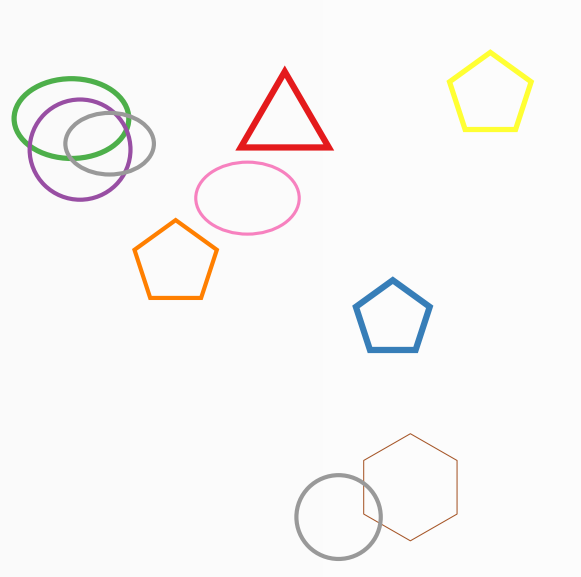[{"shape": "triangle", "thickness": 3, "radius": 0.44, "center": [0.49, 0.788]}, {"shape": "pentagon", "thickness": 3, "radius": 0.33, "center": [0.676, 0.447]}, {"shape": "oval", "thickness": 2.5, "radius": 0.49, "center": [0.123, 0.794]}, {"shape": "circle", "thickness": 2, "radius": 0.43, "center": [0.138, 0.74]}, {"shape": "pentagon", "thickness": 2, "radius": 0.37, "center": [0.302, 0.543]}, {"shape": "pentagon", "thickness": 2.5, "radius": 0.37, "center": [0.844, 0.835]}, {"shape": "hexagon", "thickness": 0.5, "radius": 0.46, "center": [0.706, 0.155]}, {"shape": "oval", "thickness": 1.5, "radius": 0.45, "center": [0.426, 0.656]}, {"shape": "oval", "thickness": 2, "radius": 0.38, "center": [0.189, 0.75]}, {"shape": "circle", "thickness": 2, "radius": 0.36, "center": [0.583, 0.104]}]